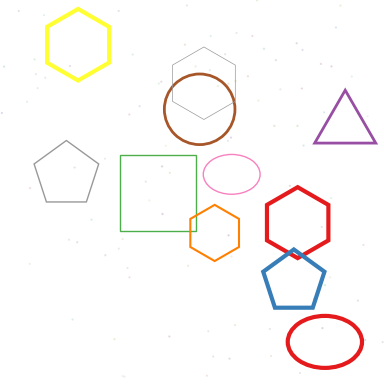[{"shape": "oval", "thickness": 3, "radius": 0.48, "center": [0.844, 0.112]}, {"shape": "hexagon", "thickness": 3, "radius": 0.46, "center": [0.773, 0.422]}, {"shape": "pentagon", "thickness": 3, "radius": 0.42, "center": [0.763, 0.268]}, {"shape": "square", "thickness": 1, "radius": 0.49, "center": [0.409, 0.499]}, {"shape": "triangle", "thickness": 2, "radius": 0.46, "center": [0.897, 0.674]}, {"shape": "hexagon", "thickness": 1.5, "radius": 0.36, "center": [0.558, 0.395]}, {"shape": "hexagon", "thickness": 3, "radius": 0.46, "center": [0.203, 0.884]}, {"shape": "circle", "thickness": 2, "radius": 0.46, "center": [0.519, 0.716]}, {"shape": "oval", "thickness": 1, "radius": 0.37, "center": [0.602, 0.547]}, {"shape": "pentagon", "thickness": 1, "radius": 0.44, "center": [0.172, 0.547]}, {"shape": "hexagon", "thickness": 0.5, "radius": 0.47, "center": [0.53, 0.784]}]